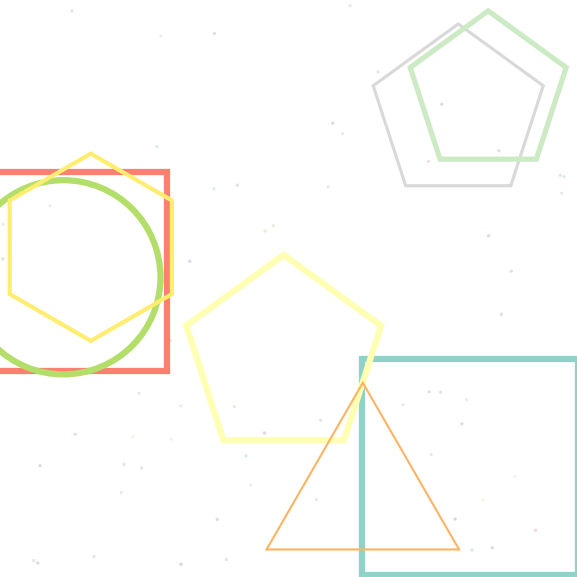[{"shape": "square", "thickness": 3, "radius": 0.93, "center": [0.814, 0.191]}, {"shape": "pentagon", "thickness": 3, "radius": 0.89, "center": [0.491, 0.38]}, {"shape": "square", "thickness": 3, "radius": 0.86, "center": [0.117, 0.529]}, {"shape": "triangle", "thickness": 1, "radius": 0.96, "center": [0.628, 0.144]}, {"shape": "circle", "thickness": 3, "radius": 0.84, "center": [0.11, 0.519]}, {"shape": "pentagon", "thickness": 1.5, "radius": 0.77, "center": [0.793, 0.803]}, {"shape": "pentagon", "thickness": 2.5, "radius": 0.71, "center": [0.845, 0.838]}, {"shape": "hexagon", "thickness": 2, "radius": 0.81, "center": [0.157, 0.571]}]